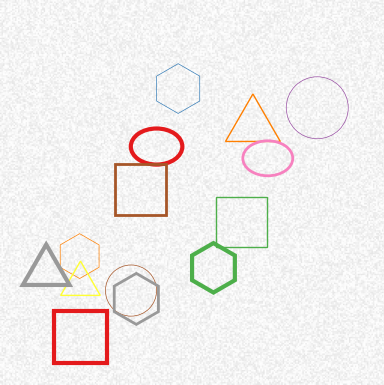[{"shape": "square", "thickness": 3, "radius": 0.34, "center": [0.21, 0.125]}, {"shape": "oval", "thickness": 3, "radius": 0.33, "center": [0.407, 0.619]}, {"shape": "hexagon", "thickness": 0.5, "radius": 0.32, "center": [0.463, 0.77]}, {"shape": "hexagon", "thickness": 3, "radius": 0.32, "center": [0.554, 0.304]}, {"shape": "square", "thickness": 1, "radius": 0.33, "center": [0.627, 0.424]}, {"shape": "circle", "thickness": 0.5, "radius": 0.4, "center": [0.824, 0.72]}, {"shape": "triangle", "thickness": 1, "radius": 0.41, "center": [0.657, 0.674]}, {"shape": "hexagon", "thickness": 0.5, "radius": 0.29, "center": [0.207, 0.335]}, {"shape": "triangle", "thickness": 1, "radius": 0.3, "center": [0.209, 0.262]}, {"shape": "circle", "thickness": 0.5, "radius": 0.33, "center": [0.34, 0.245]}, {"shape": "square", "thickness": 2, "radius": 0.33, "center": [0.365, 0.509]}, {"shape": "oval", "thickness": 2, "radius": 0.32, "center": [0.696, 0.589]}, {"shape": "triangle", "thickness": 3, "radius": 0.35, "center": [0.12, 0.295]}, {"shape": "hexagon", "thickness": 2, "radius": 0.33, "center": [0.354, 0.224]}]